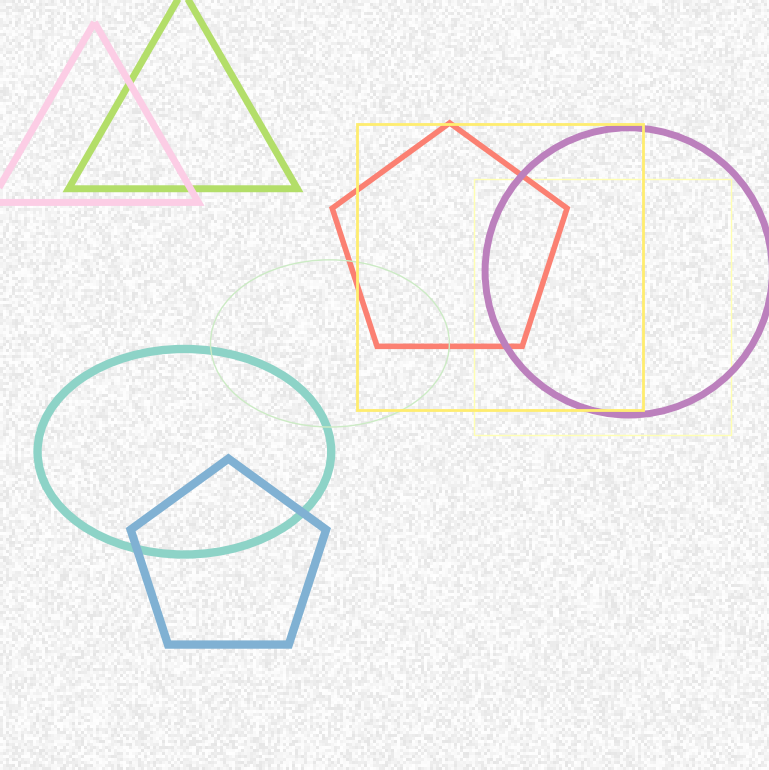[{"shape": "oval", "thickness": 3, "radius": 0.95, "center": [0.239, 0.413]}, {"shape": "square", "thickness": 0.5, "radius": 0.83, "center": [0.782, 0.602]}, {"shape": "pentagon", "thickness": 2, "radius": 0.8, "center": [0.584, 0.68]}, {"shape": "pentagon", "thickness": 3, "radius": 0.67, "center": [0.297, 0.271]}, {"shape": "triangle", "thickness": 2.5, "radius": 0.86, "center": [0.238, 0.841]}, {"shape": "triangle", "thickness": 2.5, "radius": 0.78, "center": [0.123, 0.815]}, {"shape": "circle", "thickness": 2.5, "radius": 0.93, "center": [0.817, 0.648]}, {"shape": "oval", "thickness": 0.5, "radius": 0.78, "center": [0.428, 0.554]}, {"shape": "square", "thickness": 1, "radius": 0.93, "center": [0.649, 0.653]}]